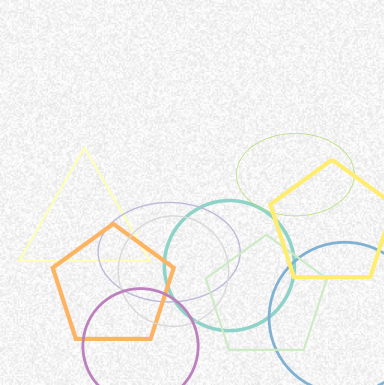[{"shape": "circle", "thickness": 2.5, "radius": 0.84, "center": [0.596, 0.31]}, {"shape": "triangle", "thickness": 1.5, "radius": 0.98, "center": [0.22, 0.42]}, {"shape": "oval", "thickness": 1, "radius": 0.92, "center": [0.439, 0.345]}, {"shape": "circle", "thickness": 2, "radius": 0.98, "center": [0.895, 0.174]}, {"shape": "pentagon", "thickness": 3, "radius": 0.83, "center": [0.294, 0.253]}, {"shape": "oval", "thickness": 0.5, "radius": 0.77, "center": [0.767, 0.546]}, {"shape": "circle", "thickness": 1, "radius": 0.72, "center": [0.45, 0.296]}, {"shape": "circle", "thickness": 2, "radius": 0.75, "center": [0.365, 0.101]}, {"shape": "pentagon", "thickness": 1.5, "radius": 0.83, "center": [0.692, 0.225]}, {"shape": "pentagon", "thickness": 3, "radius": 0.84, "center": [0.862, 0.417]}]